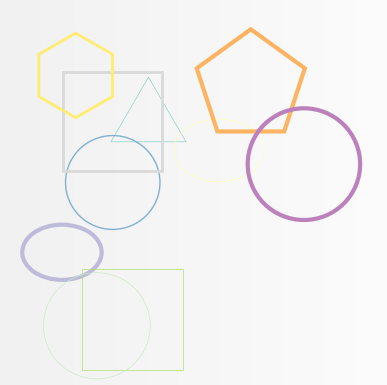[{"shape": "triangle", "thickness": 0.5, "radius": 0.56, "center": [0.383, 0.688]}, {"shape": "oval", "thickness": 0.5, "radius": 0.58, "center": [0.566, 0.609]}, {"shape": "oval", "thickness": 3, "radius": 0.51, "center": [0.16, 0.345]}, {"shape": "circle", "thickness": 1, "radius": 0.61, "center": [0.291, 0.526]}, {"shape": "pentagon", "thickness": 3, "radius": 0.73, "center": [0.647, 0.777]}, {"shape": "square", "thickness": 0.5, "radius": 0.65, "center": [0.343, 0.17]}, {"shape": "square", "thickness": 2, "radius": 0.64, "center": [0.29, 0.685]}, {"shape": "circle", "thickness": 3, "radius": 0.73, "center": [0.784, 0.574]}, {"shape": "circle", "thickness": 0.5, "radius": 0.69, "center": [0.25, 0.154]}, {"shape": "hexagon", "thickness": 2, "radius": 0.55, "center": [0.195, 0.804]}]